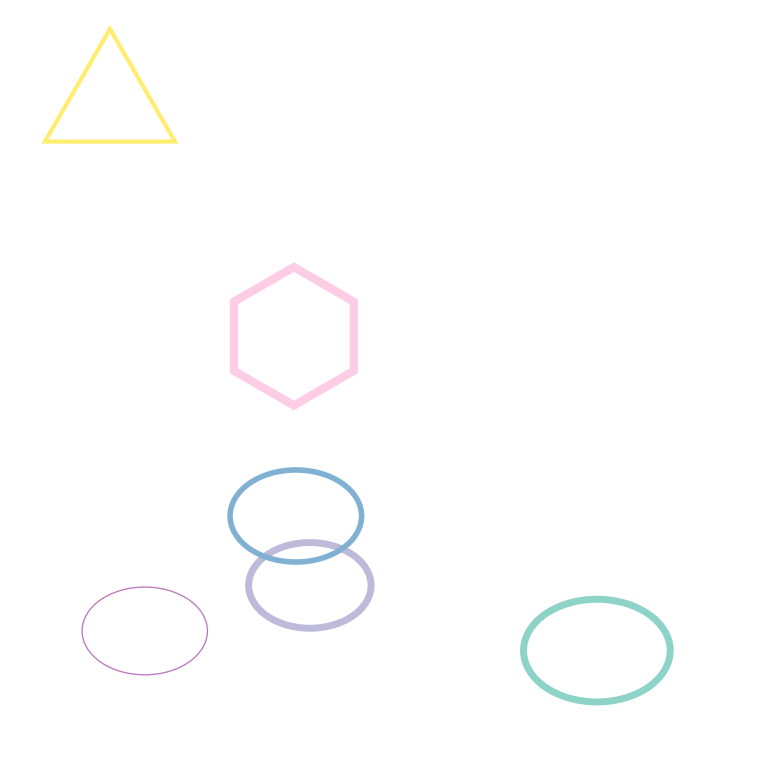[{"shape": "oval", "thickness": 2.5, "radius": 0.48, "center": [0.775, 0.155]}, {"shape": "oval", "thickness": 2.5, "radius": 0.4, "center": [0.402, 0.24]}, {"shape": "oval", "thickness": 2, "radius": 0.43, "center": [0.384, 0.33]}, {"shape": "hexagon", "thickness": 3, "radius": 0.45, "center": [0.382, 0.563]}, {"shape": "oval", "thickness": 0.5, "radius": 0.41, "center": [0.188, 0.181]}, {"shape": "triangle", "thickness": 1.5, "radius": 0.49, "center": [0.143, 0.865]}]